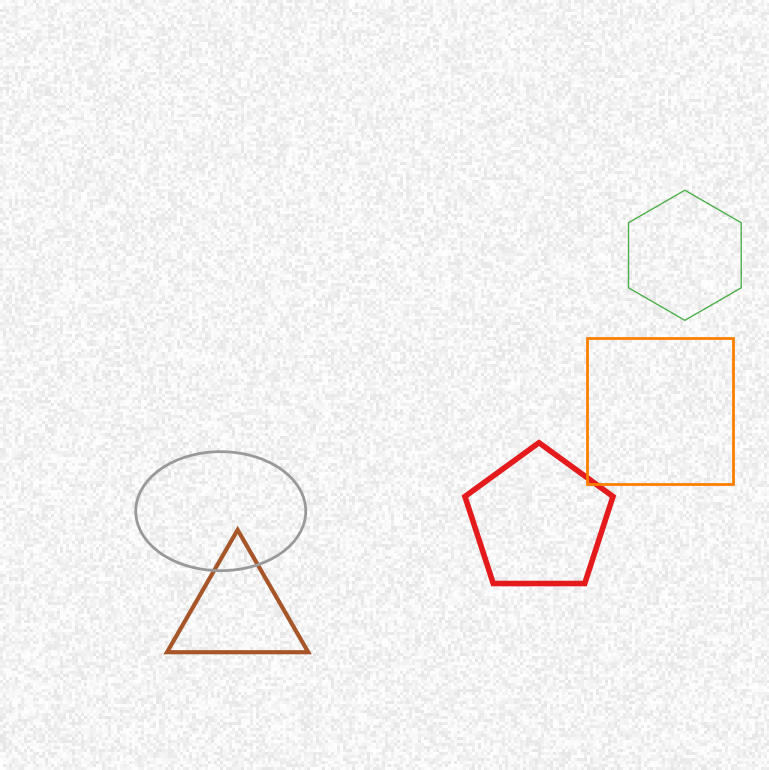[{"shape": "pentagon", "thickness": 2, "radius": 0.51, "center": [0.7, 0.324]}, {"shape": "hexagon", "thickness": 0.5, "radius": 0.42, "center": [0.889, 0.668]}, {"shape": "square", "thickness": 1, "radius": 0.48, "center": [0.857, 0.466]}, {"shape": "triangle", "thickness": 1.5, "radius": 0.53, "center": [0.309, 0.206]}, {"shape": "oval", "thickness": 1, "radius": 0.55, "center": [0.287, 0.336]}]